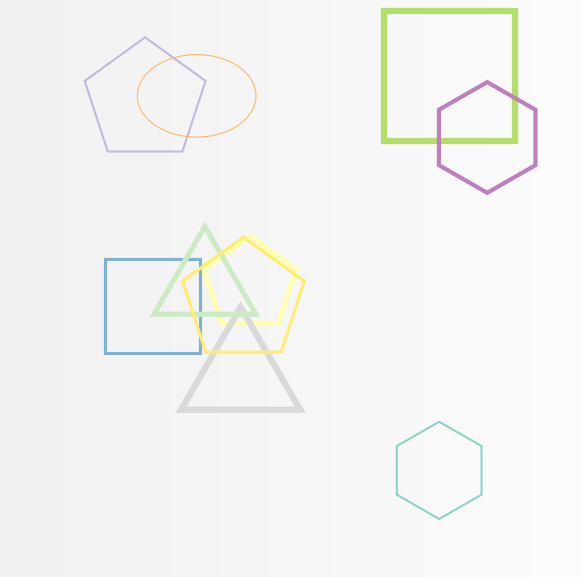[{"shape": "hexagon", "thickness": 1, "radius": 0.42, "center": [0.756, 0.185]}, {"shape": "pentagon", "thickness": 2.5, "radius": 0.42, "center": [0.43, 0.507]}, {"shape": "pentagon", "thickness": 1, "radius": 0.55, "center": [0.25, 0.825]}, {"shape": "square", "thickness": 1.5, "radius": 0.41, "center": [0.262, 0.47]}, {"shape": "oval", "thickness": 0.5, "radius": 0.51, "center": [0.338, 0.833]}, {"shape": "square", "thickness": 3, "radius": 0.56, "center": [0.774, 0.868]}, {"shape": "triangle", "thickness": 3, "radius": 0.59, "center": [0.414, 0.349]}, {"shape": "hexagon", "thickness": 2, "radius": 0.48, "center": [0.838, 0.761]}, {"shape": "triangle", "thickness": 2.5, "radius": 0.51, "center": [0.352, 0.506]}, {"shape": "pentagon", "thickness": 1.5, "radius": 0.55, "center": [0.419, 0.478]}]